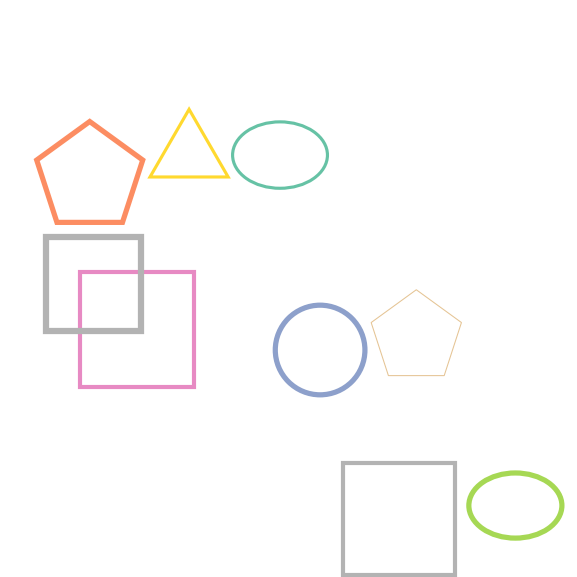[{"shape": "oval", "thickness": 1.5, "radius": 0.41, "center": [0.485, 0.731]}, {"shape": "pentagon", "thickness": 2.5, "radius": 0.48, "center": [0.155, 0.692]}, {"shape": "circle", "thickness": 2.5, "radius": 0.39, "center": [0.554, 0.393]}, {"shape": "square", "thickness": 2, "radius": 0.5, "center": [0.237, 0.428]}, {"shape": "oval", "thickness": 2.5, "radius": 0.4, "center": [0.892, 0.124]}, {"shape": "triangle", "thickness": 1.5, "radius": 0.39, "center": [0.327, 0.732]}, {"shape": "pentagon", "thickness": 0.5, "radius": 0.41, "center": [0.721, 0.415]}, {"shape": "square", "thickness": 3, "radius": 0.41, "center": [0.162, 0.507]}, {"shape": "square", "thickness": 2, "radius": 0.48, "center": [0.691, 0.101]}]